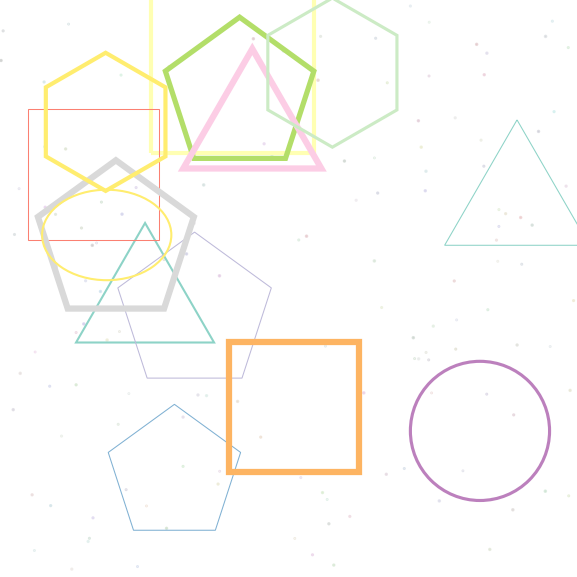[{"shape": "triangle", "thickness": 1, "radius": 0.69, "center": [0.251, 0.475]}, {"shape": "triangle", "thickness": 0.5, "radius": 0.72, "center": [0.895, 0.647]}, {"shape": "square", "thickness": 2, "radius": 0.71, "center": [0.403, 0.876]}, {"shape": "pentagon", "thickness": 0.5, "radius": 0.7, "center": [0.337, 0.457]}, {"shape": "square", "thickness": 0.5, "radius": 0.57, "center": [0.162, 0.698]}, {"shape": "pentagon", "thickness": 0.5, "radius": 0.6, "center": [0.302, 0.178]}, {"shape": "square", "thickness": 3, "radius": 0.56, "center": [0.509, 0.295]}, {"shape": "pentagon", "thickness": 2.5, "radius": 0.68, "center": [0.415, 0.834]}, {"shape": "triangle", "thickness": 3, "radius": 0.69, "center": [0.437, 0.776]}, {"shape": "pentagon", "thickness": 3, "radius": 0.71, "center": [0.201, 0.58]}, {"shape": "circle", "thickness": 1.5, "radius": 0.6, "center": [0.831, 0.253]}, {"shape": "hexagon", "thickness": 1.5, "radius": 0.65, "center": [0.576, 0.873]}, {"shape": "hexagon", "thickness": 2, "radius": 0.6, "center": [0.183, 0.788]}, {"shape": "oval", "thickness": 1, "radius": 0.56, "center": [0.185, 0.592]}]